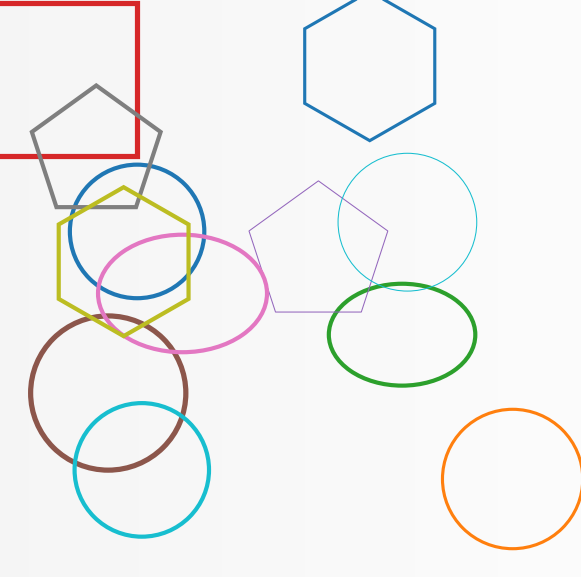[{"shape": "hexagon", "thickness": 1.5, "radius": 0.65, "center": [0.636, 0.885]}, {"shape": "circle", "thickness": 2, "radius": 0.58, "center": [0.236, 0.598]}, {"shape": "circle", "thickness": 1.5, "radius": 0.6, "center": [0.882, 0.17]}, {"shape": "oval", "thickness": 2, "radius": 0.63, "center": [0.692, 0.42]}, {"shape": "square", "thickness": 2.5, "radius": 0.66, "center": [0.104, 0.861]}, {"shape": "pentagon", "thickness": 0.5, "radius": 0.63, "center": [0.548, 0.56]}, {"shape": "circle", "thickness": 2.5, "radius": 0.67, "center": [0.186, 0.319]}, {"shape": "oval", "thickness": 2, "radius": 0.73, "center": [0.314, 0.491]}, {"shape": "pentagon", "thickness": 2, "radius": 0.58, "center": [0.166, 0.735]}, {"shape": "hexagon", "thickness": 2, "radius": 0.64, "center": [0.213, 0.546]}, {"shape": "circle", "thickness": 0.5, "radius": 0.6, "center": [0.701, 0.614]}, {"shape": "circle", "thickness": 2, "radius": 0.58, "center": [0.244, 0.185]}]